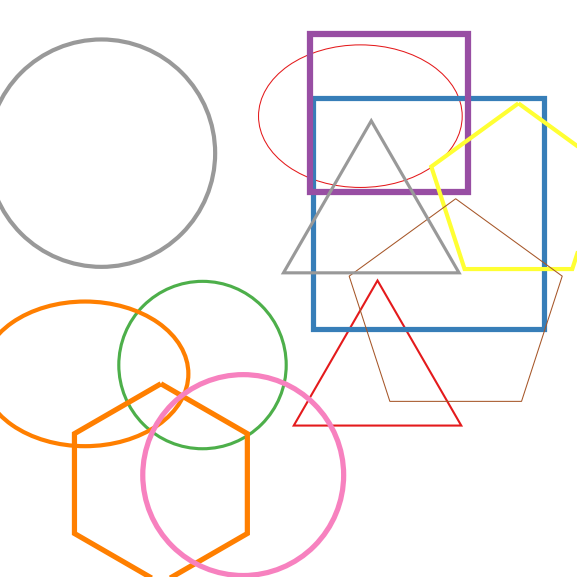[{"shape": "triangle", "thickness": 1, "radius": 0.84, "center": [0.654, 0.346]}, {"shape": "oval", "thickness": 0.5, "radius": 0.88, "center": [0.624, 0.798]}, {"shape": "square", "thickness": 2.5, "radius": 1.0, "center": [0.742, 0.629]}, {"shape": "circle", "thickness": 1.5, "radius": 0.72, "center": [0.351, 0.367]}, {"shape": "square", "thickness": 3, "radius": 0.68, "center": [0.674, 0.803]}, {"shape": "oval", "thickness": 2, "radius": 0.89, "center": [0.147, 0.352]}, {"shape": "hexagon", "thickness": 2.5, "radius": 0.86, "center": [0.279, 0.162]}, {"shape": "pentagon", "thickness": 2, "radius": 0.79, "center": [0.898, 0.662]}, {"shape": "pentagon", "thickness": 0.5, "radius": 0.97, "center": [0.789, 0.461]}, {"shape": "circle", "thickness": 2.5, "radius": 0.87, "center": [0.421, 0.176]}, {"shape": "triangle", "thickness": 1.5, "radius": 0.88, "center": [0.643, 0.614]}, {"shape": "circle", "thickness": 2, "radius": 0.98, "center": [0.176, 0.734]}]